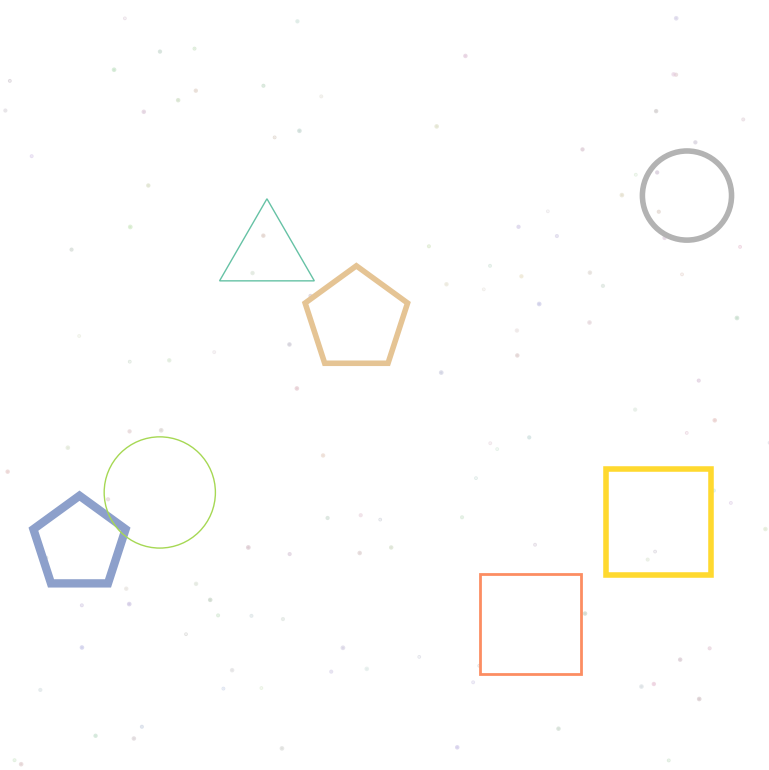[{"shape": "triangle", "thickness": 0.5, "radius": 0.36, "center": [0.347, 0.671]}, {"shape": "square", "thickness": 1, "radius": 0.33, "center": [0.689, 0.189]}, {"shape": "pentagon", "thickness": 3, "radius": 0.31, "center": [0.103, 0.293]}, {"shape": "circle", "thickness": 0.5, "radius": 0.36, "center": [0.208, 0.36]}, {"shape": "square", "thickness": 2, "radius": 0.34, "center": [0.855, 0.322]}, {"shape": "pentagon", "thickness": 2, "radius": 0.35, "center": [0.463, 0.585]}, {"shape": "circle", "thickness": 2, "radius": 0.29, "center": [0.892, 0.746]}]